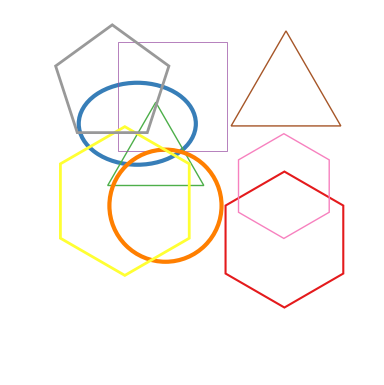[{"shape": "hexagon", "thickness": 1.5, "radius": 0.88, "center": [0.739, 0.378]}, {"shape": "oval", "thickness": 3, "radius": 0.76, "center": [0.357, 0.679]}, {"shape": "triangle", "thickness": 1, "radius": 0.72, "center": [0.405, 0.59]}, {"shape": "square", "thickness": 0.5, "radius": 0.71, "center": [0.448, 0.749]}, {"shape": "circle", "thickness": 3, "radius": 0.73, "center": [0.43, 0.466]}, {"shape": "hexagon", "thickness": 2, "radius": 0.97, "center": [0.324, 0.478]}, {"shape": "triangle", "thickness": 1, "radius": 0.82, "center": [0.743, 0.755]}, {"shape": "hexagon", "thickness": 1, "radius": 0.68, "center": [0.737, 0.517]}, {"shape": "pentagon", "thickness": 2, "radius": 0.77, "center": [0.292, 0.781]}]